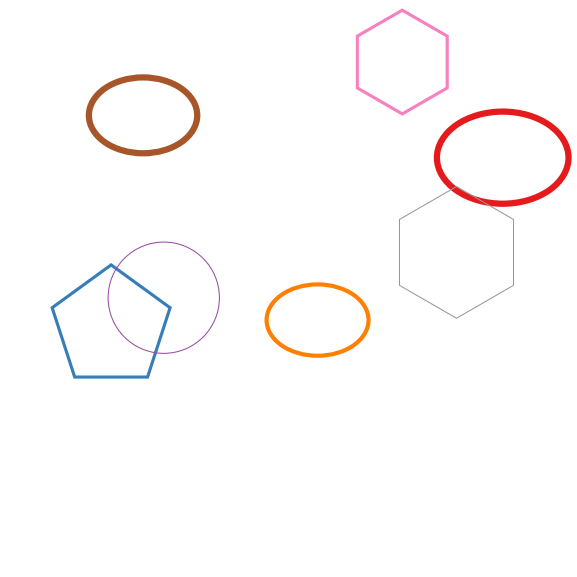[{"shape": "oval", "thickness": 3, "radius": 0.57, "center": [0.871, 0.726]}, {"shape": "pentagon", "thickness": 1.5, "radius": 0.54, "center": [0.192, 0.433]}, {"shape": "circle", "thickness": 0.5, "radius": 0.48, "center": [0.284, 0.484]}, {"shape": "oval", "thickness": 2, "radius": 0.44, "center": [0.55, 0.445]}, {"shape": "oval", "thickness": 3, "radius": 0.47, "center": [0.248, 0.799]}, {"shape": "hexagon", "thickness": 1.5, "radius": 0.45, "center": [0.697, 0.892]}, {"shape": "hexagon", "thickness": 0.5, "radius": 0.57, "center": [0.79, 0.562]}]